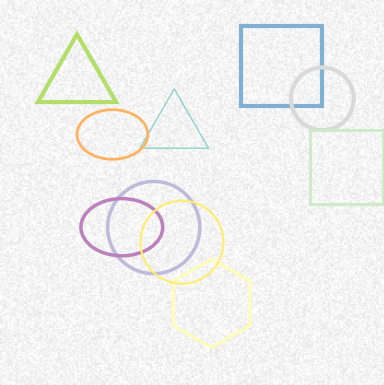[{"shape": "triangle", "thickness": 1, "radius": 0.51, "center": [0.453, 0.666]}, {"shape": "hexagon", "thickness": 2, "radius": 0.58, "center": [0.549, 0.212]}, {"shape": "circle", "thickness": 2.5, "radius": 0.6, "center": [0.399, 0.409]}, {"shape": "square", "thickness": 3, "radius": 0.52, "center": [0.731, 0.829]}, {"shape": "oval", "thickness": 2, "radius": 0.46, "center": [0.292, 0.651]}, {"shape": "triangle", "thickness": 3, "radius": 0.59, "center": [0.2, 0.794]}, {"shape": "circle", "thickness": 3, "radius": 0.41, "center": [0.837, 0.743]}, {"shape": "oval", "thickness": 2.5, "radius": 0.53, "center": [0.316, 0.41]}, {"shape": "square", "thickness": 2, "radius": 0.48, "center": [0.899, 0.566]}, {"shape": "circle", "thickness": 1.5, "radius": 0.54, "center": [0.473, 0.371]}]